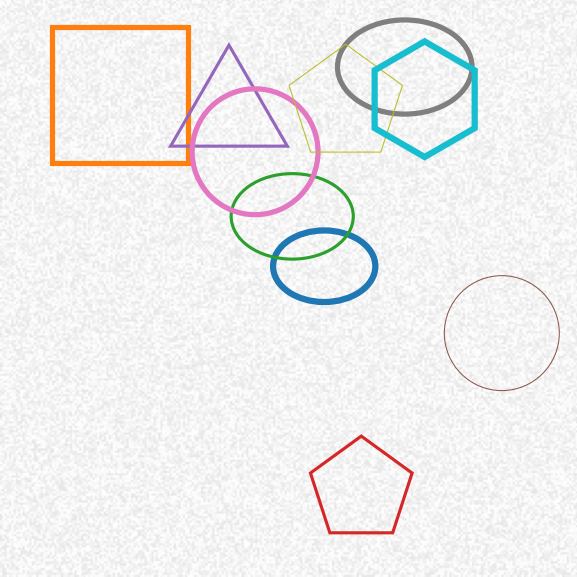[{"shape": "oval", "thickness": 3, "radius": 0.44, "center": [0.561, 0.538]}, {"shape": "square", "thickness": 2.5, "radius": 0.59, "center": [0.208, 0.835]}, {"shape": "oval", "thickness": 1.5, "radius": 0.53, "center": [0.506, 0.624]}, {"shape": "pentagon", "thickness": 1.5, "radius": 0.46, "center": [0.626, 0.151]}, {"shape": "triangle", "thickness": 1.5, "radius": 0.58, "center": [0.396, 0.804]}, {"shape": "circle", "thickness": 0.5, "radius": 0.5, "center": [0.869, 0.422]}, {"shape": "circle", "thickness": 2.5, "radius": 0.54, "center": [0.442, 0.736]}, {"shape": "oval", "thickness": 2.5, "radius": 0.58, "center": [0.701, 0.883]}, {"shape": "pentagon", "thickness": 0.5, "radius": 0.52, "center": [0.599, 0.819]}, {"shape": "hexagon", "thickness": 3, "radius": 0.5, "center": [0.735, 0.827]}]